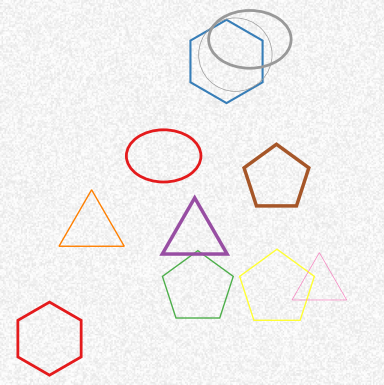[{"shape": "oval", "thickness": 2, "radius": 0.48, "center": [0.425, 0.595]}, {"shape": "hexagon", "thickness": 2, "radius": 0.47, "center": [0.129, 0.12]}, {"shape": "hexagon", "thickness": 1.5, "radius": 0.54, "center": [0.588, 0.84]}, {"shape": "pentagon", "thickness": 1, "radius": 0.48, "center": [0.514, 0.252]}, {"shape": "triangle", "thickness": 2.5, "radius": 0.49, "center": [0.506, 0.389]}, {"shape": "triangle", "thickness": 1, "radius": 0.49, "center": [0.238, 0.409]}, {"shape": "pentagon", "thickness": 1, "radius": 0.51, "center": [0.72, 0.251]}, {"shape": "pentagon", "thickness": 2.5, "radius": 0.44, "center": [0.718, 0.537]}, {"shape": "triangle", "thickness": 0.5, "radius": 0.41, "center": [0.829, 0.262]}, {"shape": "circle", "thickness": 0.5, "radius": 0.48, "center": [0.611, 0.858]}, {"shape": "oval", "thickness": 2, "radius": 0.54, "center": [0.649, 0.898]}]